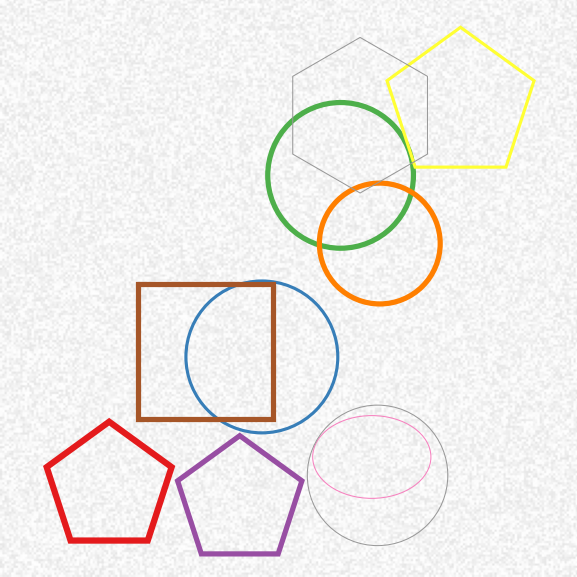[{"shape": "pentagon", "thickness": 3, "radius": 0.57, "center": [0.189, 0.155]}, {"shape": "circle", "thickness": 1.5, "radius": 0.66, "center": [0.453, 0.381]}, {"shape": "circle", "thickness": 2.5, "radius": 0.63, "center": [0.59, 0.695]}, {"shape": "pentagon", "thickness": 2.5, "radius": 0.57, "center": [0.415, 0.132]}, {"shape": "circle", "thickness": 2.5, "radius": 0.52, "center": [0.658, 0.577]}, {"shape": "pentagon", "thickness": 1.5, "radius": 0.67, "center": [0.797, 0.818]}, {"shape": "square", "thickness": 2.5, "radius": 0.59, "center": [0.356, 0.39]}, {"shape": "oval", "thickness": 0.5, "radius": 0.51, "center": [0.644, 0.208]}, {"shape": "circle", "thickness": 0.5, "radius": 0.61, "center": [0.654, 0.176]}, {"shape": "hexagon", "thickness": 0.5, "radius": 0.67, "center": [0.624, 0.8]}]